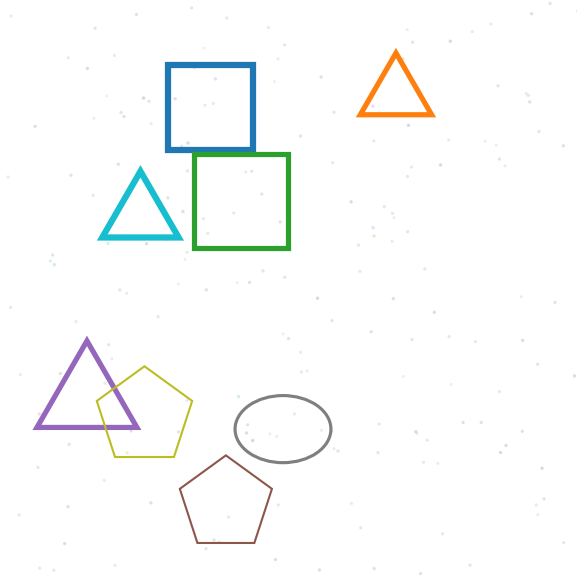[{"shape": "square", "thickness": 3, "radius": 0.37, "center": [0.365, 0.814]}, {"shape": "triangle", "thickness": 2.5, "radius": 0.36, "center": [0.686, 0.836]}, {"shape": "square", "thickness": 2.5, "radius": 0.41, "center": [0.418, 0.651]}, {"shape": "triangle", "thickness": 2.5, "radius": 0.5, "center": [0.151, 0.309]}, {"shape": "pentagon", "thickness": 1, "radius": 0.42, "center": [0.391, 0.127]}, {"shape": "oval", "thickness": 1.5, "radius": 0.42, "center": [0.49, 0.256]}, {"shape": "pentagon", "thickness": 1, "radius": 0.43, "center": [0.25, 0.278]}, {"shape": "triangle", "thickness": 3, "radius": 0.38, "center": [0.243, 0.626]}]